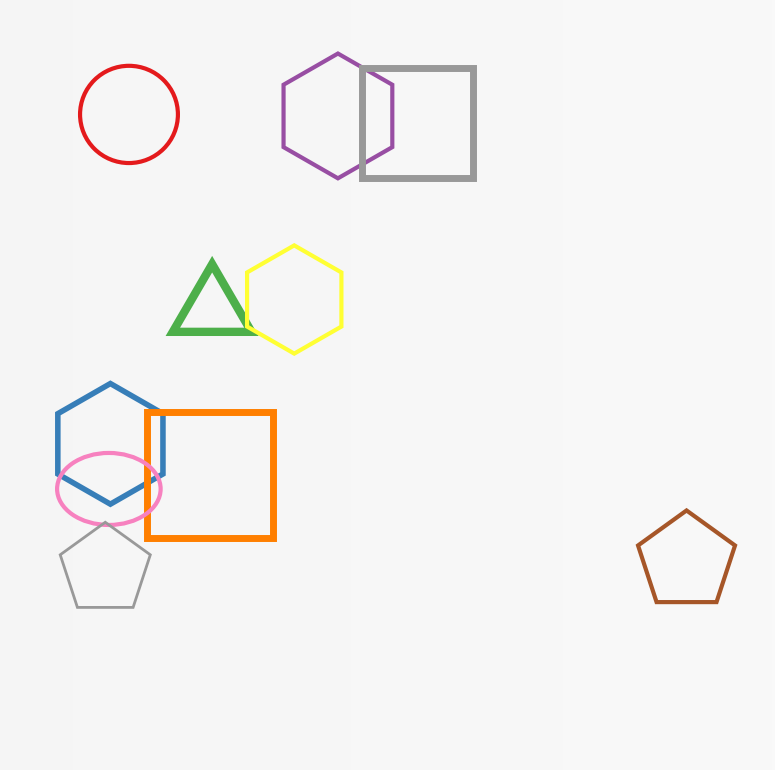[{"shape": "circle", "thickness": 1.5, "radius": 0.32, "center": [0.166, 0.851]}, {"shape": "hexagon", "thickness": 2, "radius": 0.39, "center": [0.142, 0.424]}, {"shape": "triangle", "thickness": 3, "radius": 0.29, "center": [0.274, 0.598]}, {"shape": "hexagon", "thickness": 1.5, "radius": 0.41, "center": [0.436, 0.849]}, {"shape": "square", "thickness": 2.5, "radius": 0.41, "center": [0.271, 0.383]}, {"shape": "hexagon", "thickness": 1.5, "radius": 0.35, "center": [0.38, 0.611]}, {"shape": "pentagon", "thickness": 1.5, "radius": 0.33, "center": [0.886, 0.271]}, {"shape": "oval", "thickness": 1.5, "radius": 0.33, "center": [0.14, 0.365]}, {"shape": "pentagon", "thickness": 1, "radius": 0.31, "center": [0.136, 0.261]}, {"shape": "square", "thickness": 2.5, "radius": 0.36, "center": [0.539, 0.84]}]